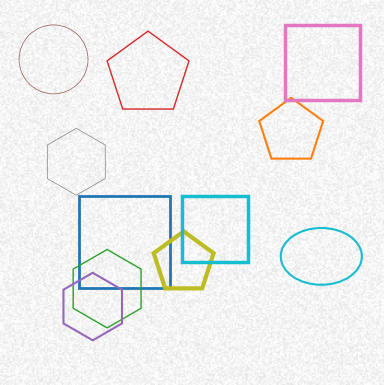[{"shape": "square", "thickness": 2, "radius": 0.6, "center": [0.323, 0.371]}, {"shape": "pentagon", "thickness": 1.5, "radius": 0.44, "center": [0.756, 0.659]}, {"shape": "hexagon", "thickness": 1, "radius": 0.51, "center": [0.278, 0.25]}, {"shape": "pentagon", "thickness": 1, "radius": 0.56, "center": [0.385, 0.807]}, {"shape": "hexagon", "thickness": 1.5, "radius": 0.44, "center": [0.241, 0.204]}, {"shape": "circle", "thickness": 0.5, "radius": 0.45, "center": [0.139, 0.846]}, {"shape": "square", "thickness": 2.5, "radius": 0.48, "center": [0.838, 0.838]}, {"shape": "hexagon", "thickness": 0.5, "radius": 0.43, "center": [0.198, 0.58]}, {"shape": "pentagon", "thickness": 3, "radius": 0.41, "center": [0.477, 0.317]}, {"shape": "oval", "thickness": 1.5, "radius": 0.53, "center": [0.835, 0.334]}, {"shape": "square", "thickness": 2.5, "radius": 0.43, "center": [0.559, 0.405]}]